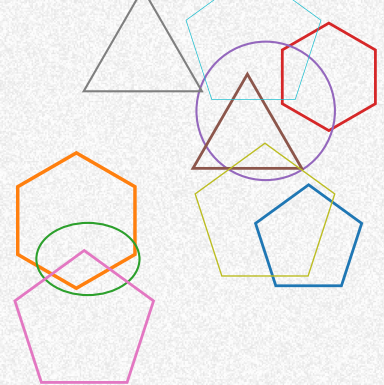[{"shape": "pentagon", "thickness": 2, "radius": 0.72, "center": [0.802, 0.375]}, {"shape": "hexagon", "thickness": 2.5, "radius": 0.88, "center": [0.198, 0.427]}, {"shape": "oval", "thickness": 1.5, "radius": 0.67, "center": [0.228, 0.327]}, {"shape": "hexagon", "thickness": 2, "radius": 0.7, "center": [0.854, 0.8]}, {"shape": "circle", "thickness": 1.5, "radius": 0.9, "center": [0.69, 0.712]}, {"shape": "triangle", "thickness": 2, "radius": 0.82, "center": [0.643, 0.644]}, {"shape": "pentagon", "thickness": 2, "radius": 0.95, "center": [0.219, 0.16]}, {"shape": "triangle", "thickness": 1.5, "radius": 0.89, "center": [0.371, 0.852]}, {"shape": "pentagon", "thickness": 1, "radius": 0.95, "center": [0.688, 0.437]}, {"shape": "pentagon", "thickness": 0.5, "radius": 0.92, "center": [0.658, 0.89]}]